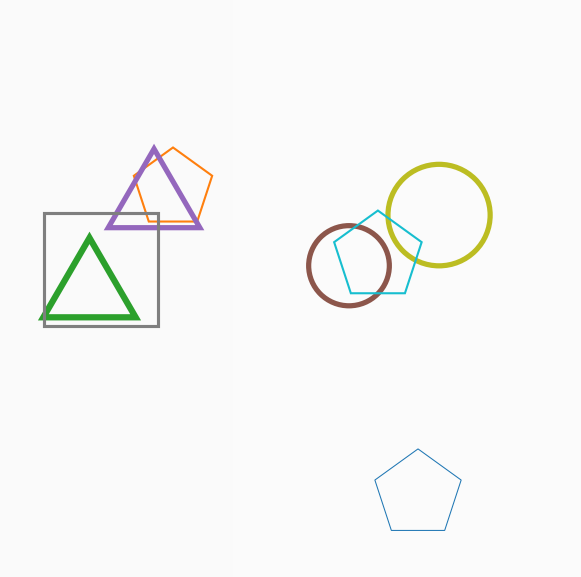[{"shape": "pentagon", "thickness": 0.5, "radius": 0.39, "center": [0.719, 0.144]}, {"shape": "pentagon", "thickness": 1, "radius": 0.35, "center": [0.298, 0.673]}, {"shape": "triangle", "thickness": 3, "radius": 0.46, "center": [0.154, 0.496]}, {"shape": "triangle", "thickness": 2.5, "radius": 0.45, "center": [0.265, 0.65]}, {"shape": "circle", "thickness": 2.5, "radius": 0.35, "center": [0.6, 0.539]}, {"shape": "square", "thickness": 1.5, "radius": 0.49, "center": [0.174, 0.533]}, {"shape": "circle", "thickness": 2.5, "radius": 0.44, "center": [0.755, 0.627]}, {"shape": "pentagon", "thickness": 1, "radius": 0.4, "center": [0.65, 0.555]}]